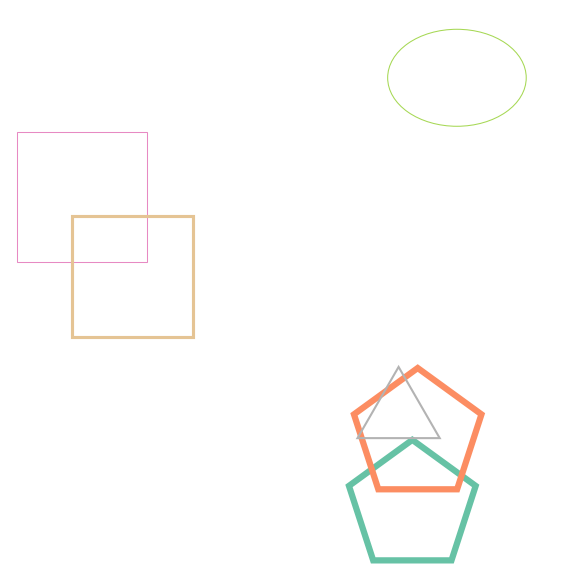[{"shape": "pentagon", "thickness": 3, "radius": 0.58, "center": [0.714, 0.122]}, {"shape": "pentagon", "thickness": 3, "radius": 0.58, "center": [0.723, 0.246]}, {"shape": "square", "thickness": 0.5, "radius": 0.56, "center": [0.142, 0.658]}, {"shape": "oval", "thickness": 0.5, "radius": 0.6, "center": [0.791, 0.864]}, {"shape": "square", "thickness": 1.5, "radius": 0.52, "center": [0.229, 0.521]}, {"shape": "triangle", "thickness": 1, "radius": 0.41, "center": [0.69, 0.282]}]